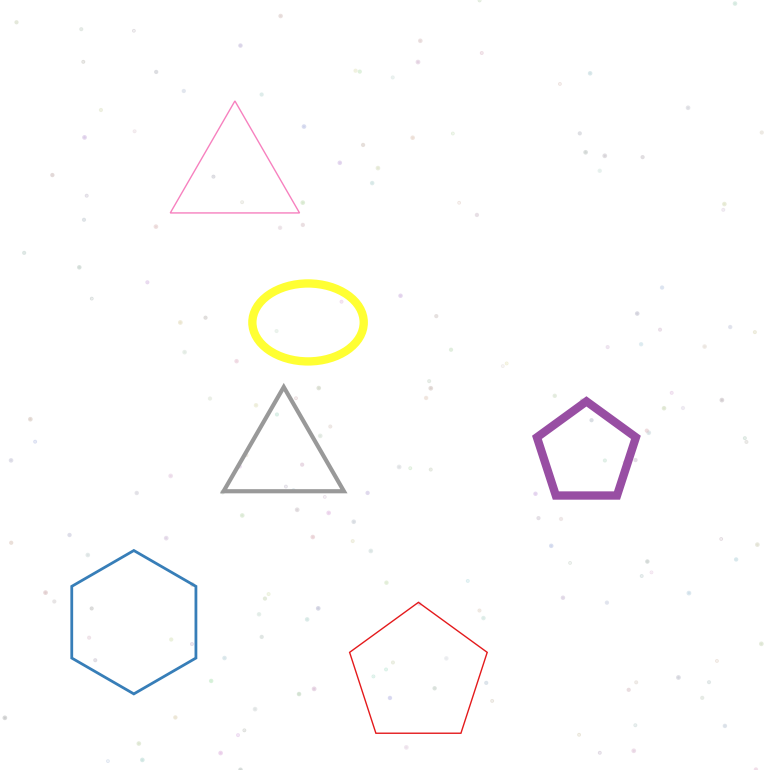[{"shape": "pentagon", "thickness": 0.5, "radius": 0.47, "center": [0.543, 0.124]}, {"shape": "hexagon", "thickness": 1, "radius": 0.47, "center": [0.174, 0.192]}, {"shape": "pentagon", "thickness": 3, "radius": 0.34, "center": [0.762, 0.411]}, {"shape": "oval", "thickness": 3, "radius": 0.36, "center": [0.4, 0.581]}, {"shape": "triangle", "thickness": 0.5, "radius": 0.48, "center": [0.305, 0.772]}, {"shape": "triangle", "thickness": 1.5, "radius": 0.45, "center": [0.369, 0.407]}]